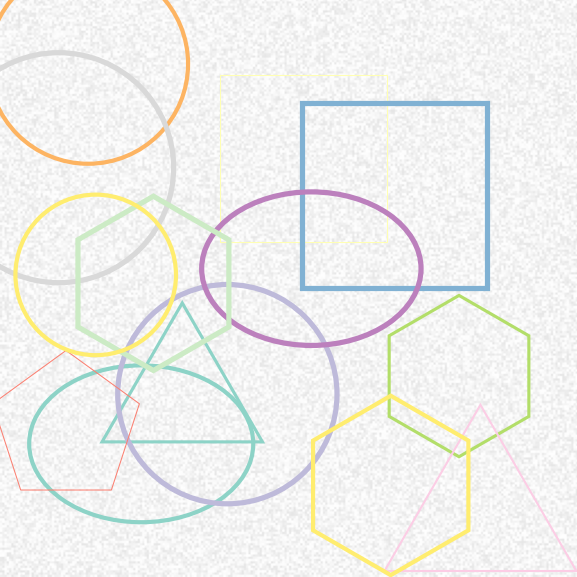[{"shape": "oval", "thickness": 2, "radius": 0.97, "center": [0.245, 0.231]}, {"shape": "triangle", "thickness": 1.5, "radius": 0.8, "center": [0.316, 0.314]}, {"shape": "square", "thickness": 0.5, "radius": 0.73, "center": [0.526, 0.725]}, {"shape": "circle", "thickness": 2.5, "radius": 0.95, "center": [0.394, 0.317]}, {"shape": "pentagon", "thickness": 0.5, "radius": 0.67, "center": [0.114, 0.259]}, {"shape": "square", "thickness": 2.5, "radius": 0.8, "center": [0.684, 0.66]}, {"shape": "circle", "thickness": 2, "radius": 0.87, "center": [0.153, 0.889]}, {"shape": "hexagon", "thickness": 1.5, "radius": 0.7, "center": [0.795, 0.348]}, {"shape": "triangle", "thickness": 1, "radius": 0.96, "center": [0.832, 0.106]}, {"shape": "circle", "thickness": 2.5, "radius": 1.0, "center": [0.102, 0.709]}, {"shape": "oval", "thickness": 2.5, "radius": 0.95, "center": [0.539, 0.534]}, {"shape": "hexagon", "thickness": 2.5, "radius": 0.75, "center": [0.266, 0.508]}, {"shape": "circle", "thickness": 2, "radius": 0.7, "center": [0.166, 0.523]}, {"shape": "hexagon", "thickness": 2, "radius": 0.78, "center": [0.677, 0.159]}]